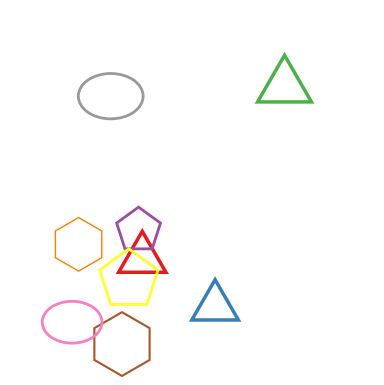[{"shape": "triangle", "thickness": 2.5, "radius": 0.35, "center": [0.37, 0.328]}, {"shape": "triangle", "thickness": 2.5, "radius": 0.35, "center": [0.559, 0.204]}, {"shape": "triangle", "thickness": 2.5, "radius": 0.4, "center": [0.739, 0.776]}, {"shape": "pentagon", "thickness": 2, "radius": 0.3, "center": [0.36, 0.402]}, {"shape": "hexagon", "thickness": 1, "radius": 0.35, "center": [0.204, 0.365]}, {"shape": "pentagon", "thickness": 2, "radius": 0.4, "center": [0.335, 0.274]}, {"shape": "hexagon", "thickness": 1.5, "radius": 0.41, "center": [0.317, 0.106]}, {"shape": "oval", "thickness": 2, "radius": 0.39, "center": [0.187, 0.163]}, {"shape": "oval", "thickness": 2, "radius": 0.42, "center": [0.288, 0.75]}]